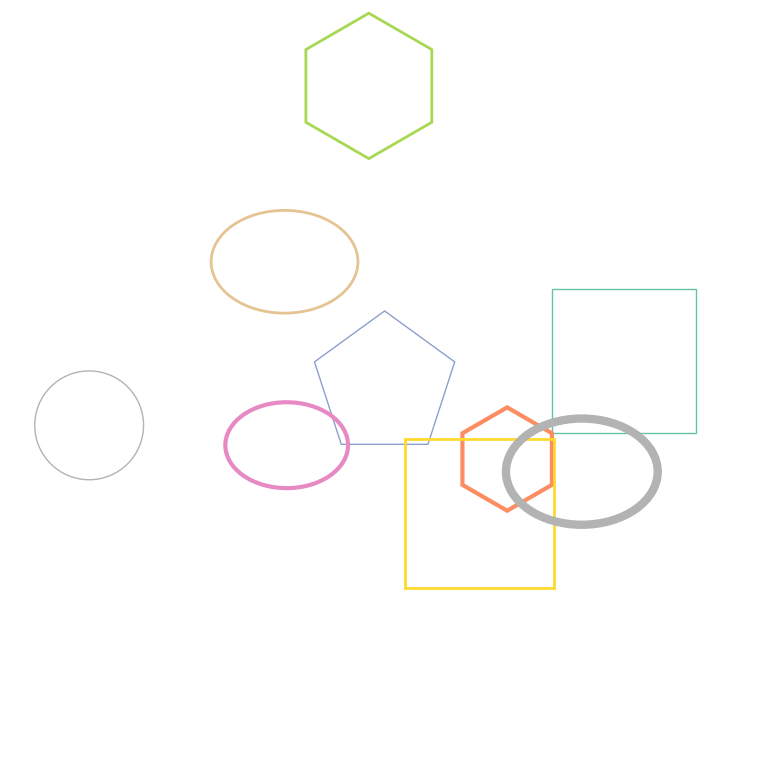[{"shape": "square", "thickness": 0.5, "radius": 0.47, "center": [0.81, 0.531]}, {"shape": "hexagon", "thickness": 1.5, "radius": 0.34, "center": [0.659, 0.404]}, {"shape": "pentagon", "thickness": 0.5, "radius": 0.48, "center": [0.499, 0.5]}, {"shape": "oval", "thickness": 1.5, "radius": 0.4, "center": [0.372, 0.422]}, {"shape": "hexagon", "thickness": 1, "radius": 0.47, "center": [0.479, 0.888]}, {"shape": "square", "thickness": 1, "radius": 0.48, "center": [0.623, 0.333]}, {"shape": "oval", "thickness": 1, "radius": 0.48, "center": [0.37, 0.66]}, {"shape": "oval", "thickness": 3, "radius": 0.49, "center": [0.756, 0.387]}, {"shape": "circle", "thickness": 0.5, "radius": 0.35, "center": [0.116, 0.448]}]